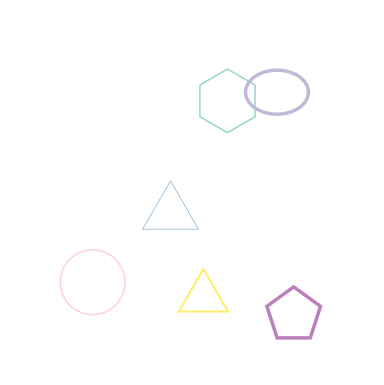[{"shape": "hexagon", "thickness": 1, "radius": 0.41, "center": [0.591, 0.738]}, {"shape": "oval", "thickness": 2.5, "radius": 0.41, "center": [0.719, 0.761]}, {"shape": "triangle", "thickness": 0.5, "radius": 0.42, "center": [0.443, 0.447]}, {"shape": "circle", "thickness": 1, "radius": 0.42, "center": [0.241, 0.267]}, {"shape": "pentagon", "thickness": 2.5, "radius": 0.37, "center": [0.763, 0.182]}, {"shape": "triangle", "thickness": 1.5, "radius": 0.37, "center": [0.528, 0.228]}]